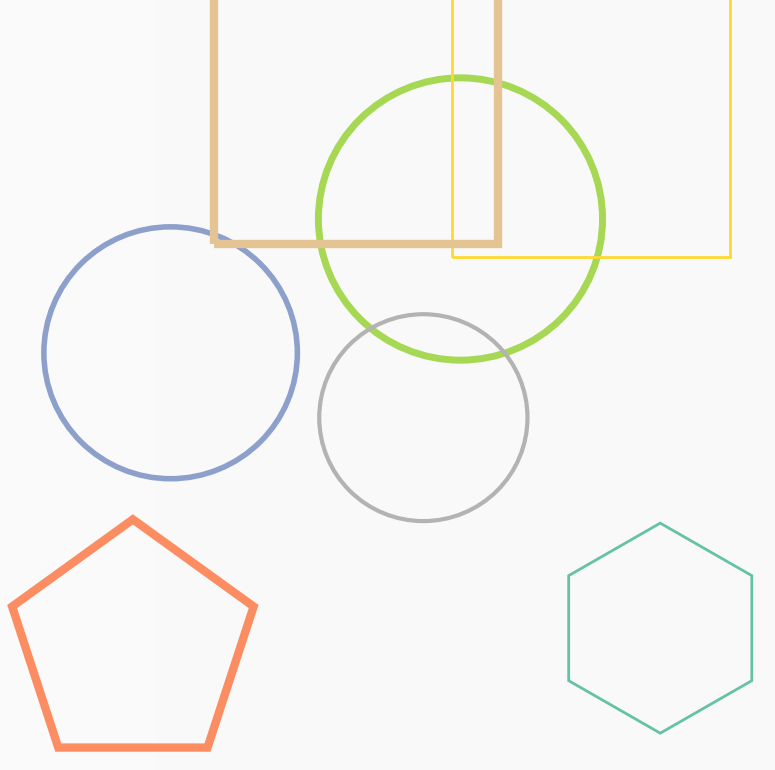[{"shape": "hexagon", "thickness": 1, "radius": 0.68, "center": [0.852, 0.184]}, {"shape": "pentagon", "thickness": 3, "radius": 0.82, "center": [0.171, 0.162]}, {"shape": "circle", "thickness": 2, "radius": 0.82, "center": [0.22, 0.542]}, {"shape": "circle", "thickness": 2.5, "radius": 0.92, "center": [0.594, 0.716]}, {"shape": "square", "thickness": 1, "radius": 0.9, "center": [0.763, 0.846]}, {"shape": "square", "thickness": 3, "radius": 0.92, "center": [0.46, 0.867]}, {"shape": "circle", "thickness": 1.5, "radius": 0.67, "center": [0.546, 0.458]}]